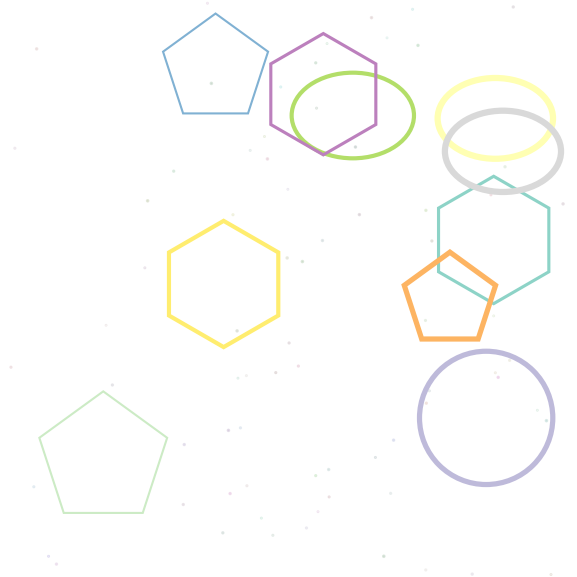[{"shape": "hexagon", "thickness": 1.5, "radius": 0.55, "center": [0.855, 0.584]}, {"shape": "oval", "thickness": 3, "radius": 0.5, "center": [0.858, 0.794]}, {"shape": "circle", "thickness": 2.5, "radius": 0.58, "center": [0.842, 0.276]}, {"shape": "pentagon", "thickness": 1, "radius": 0.48, "center": [0.373, 0.88]}, {"shape": "pentagon", "thickness": 2.5, "radius": 0.42, "center": [0.779, 0.479]}, {"shape": "oval", "thickness": 2, "radius": 0.53, "center": [0.611, 0.799]}, {"shape": "oval", "thickness": 3, "radius": 0.5, "center": [0.871, 0.737]}, {"shape": "hexagon", "thickness": 1.5, "radius": 0.52, "center": [0.56, 0.836]}, {"shape": "pentagon", "thickness": 1, "radius": 0.58, "center": [0.179, 0.205]}, {"shape": "hexagon", "thickness": 2, "radius": 0.55, "center": [0.387, 0.507]}]